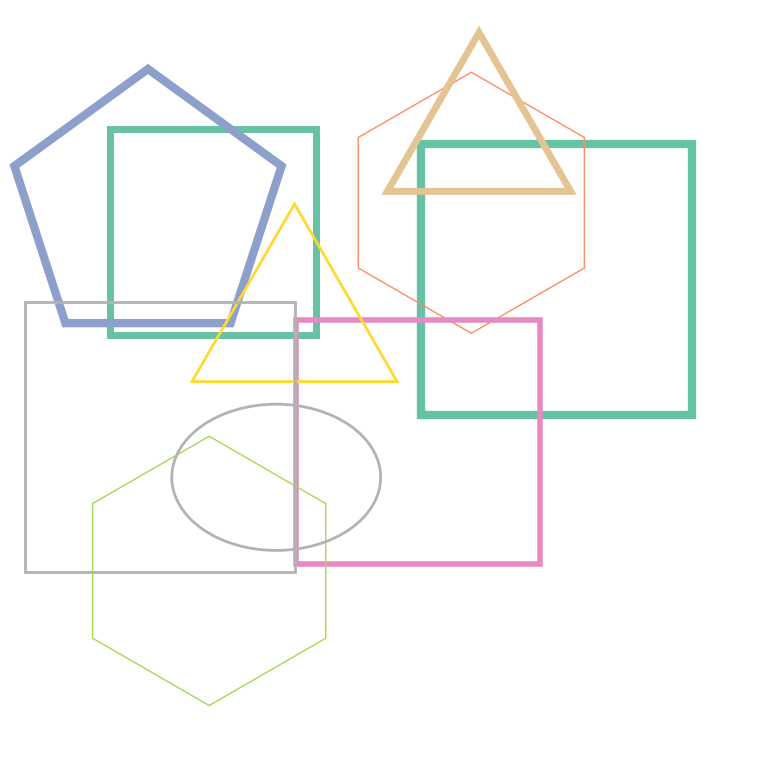[{"shape": "square", "thickness": 3, "radius": 0.88, "center": [0.723, 0.637]}, {"shape": "square", "thickness": 2.5, "radius": 0.67, "center": [0.276, 0.699]}, {"shape": "hexagon", "thickness": 0.5, "radius": 0.85, "center": [0.612, 0.737]}, {"shape": "pentagon", "thickness": 3, "radius": 0.91, "center": [0.192, 0.728]}, {"shape": "square", "thickness": 2, "radius": 0.79, "center": [0.543, 0.426]}, {"shape": "hexagon", "thickness": 0.5, "radius": 0.87, "center": [0.272, 0.259]}, {"shape": "triangle", "thickness": 1, "radius": 0.77, "center": [0.383, 0.581]}, {"shape": "triangle", "thickness": 2.5, "radius": 0.69, "center": [0.622, 0.82]}, {"shape": "square", "thickness": 1, "radius": 0.88, "center": [0.208, 0.433]}, {"shape": "oval", "thickness": 1, "radius": 0.68, "center": [0.359, 0.38]}]